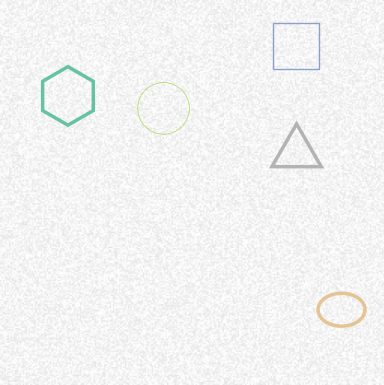[{"shape": "hexagon", "thickness": 2.5, "radius": 0.38, "center": [0.177, 0.751]}, {"shape": "square", "thickness": 1, "radius": 0.3, "center": [0.769, 0.882]}, {"shape": "circle", "thickness": 0.5, "radius": 0.34, "center": [0.425, 0.719]}, {"shape": "oval", "thickness": 2.5, "radius": 0.31, "center": [0.887, 0.196]}, {"shape": "triangle", "thickness": 2.5, "radius": 0.37, "center": [0.77, 0.604]}]